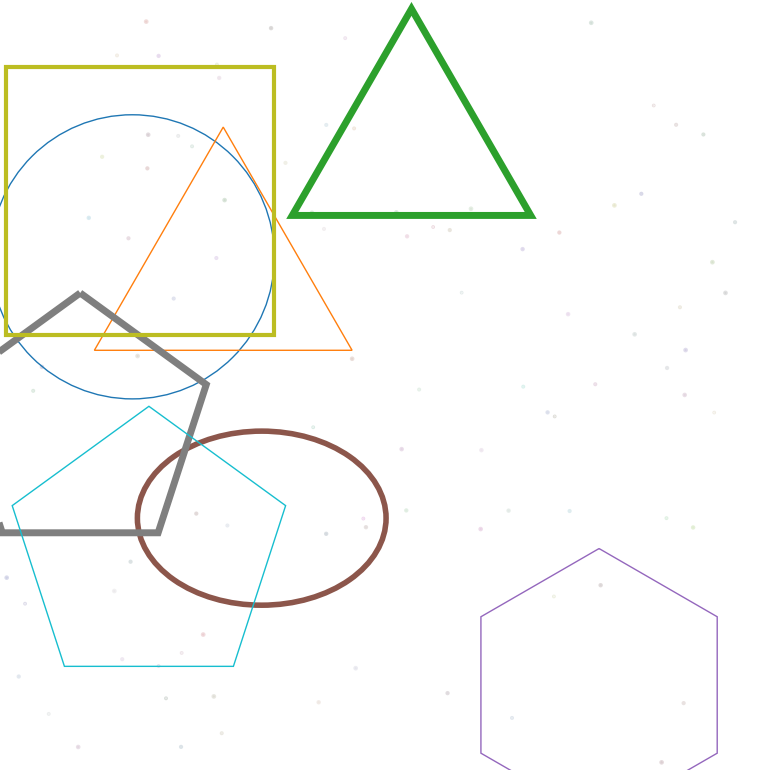[{"shape": "circle", "thickness": 0.5, "radius": 0.92, "center": [0.172, 0.666]}, {"shape": "triangle", "thickness": 0.5, "radius": 0.97, "center": [0.29, 0.642]}, {"shape": "triangle", "thickness": 2.5, "radius": 0.89, "center": [0.534, 0.81]}, {"shape": "hexagon", "thickness": 0.5, "radius": 0.89, "center": [0.778, 0.11]}, {"shape": "oval", "thickness": 2, "radius": 0.81, "center": [0.34, 0.327]}, {"shape": "pentagon", "thickness": 2.5, "radius": 0.86, "center": [0.104, 0.447]}, {"shape": "square", "thickness": 1.5, "radius": 0.87, "center": [0.182, 0.739]}, {"shape": "pentagon", "thickness": 0.5, "radius": 0.93, "center": [0.193, 0.286]}]